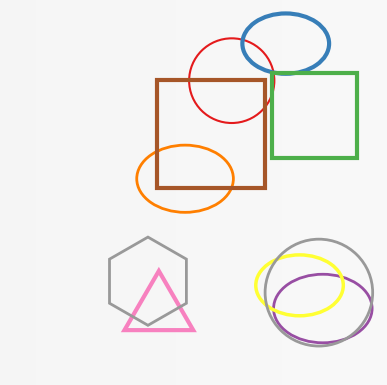[{"shape": "circle", "thickness": 1.5, "radius": 0.55, "center": [0.598, 0.79]}, {"shape": "oval", "thickness": 3, "radius": 0.56, "center": [0.737, 0.887]}, {"shape": "square", "thickness": 3, "radius": 0.55, "center": [0.812, 0.701]}, {"shape": "oval", "thickness": 2, "radius": 0.64, "center": [0.833, 0.199]}, {"shape": "oval", "thickness": 2, "radius": 0.62, "center": [0.478, 0.536]}, {"shape": "oval", "thickness": 2.5, "radius": 0.56, "center": [0.773, 0.259]}, {"shape": "square", "thickness": 3, "radius": 0.7, "center": [0.545, 0.652]}, {"shape": "triangle", "thickness": 3, "radius": 0.51, "center": [0.41, 0.194]}, {"shape": "hexagon", "thickness": 2, "radius": 0.57, "center": [0.382, 0.27]}, {"shape": "circle", "thickness": 2, "radius": 0.69, "center": [0.823, 0.24]}]